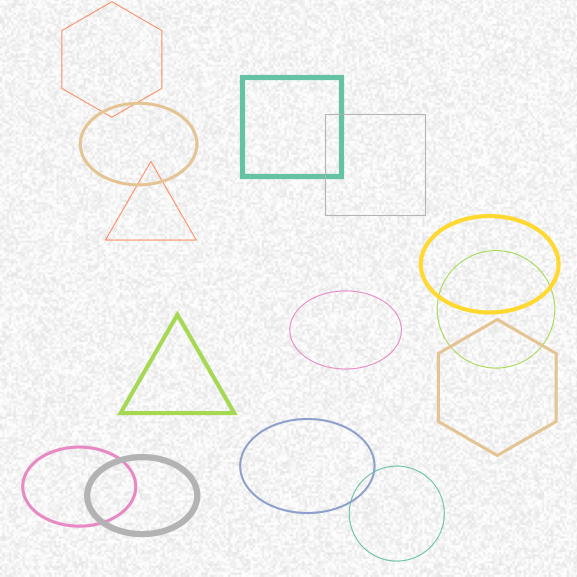[{"shape": "circle", "thickness": 0.5, "radius": 0.41, "center": [0.687, 0.11]}, {"shape": "square", "thickness": 2.5, "radius": 0.43, "center": [0.505, 0.78]}, {"shape": "triangle", "thickness": 0.5, "radius": 0.45, "center": [0.261, 0.629]}, {"shape": "hexagon", "thickness": 0.5, "radius": 0.5, "center": [0.194, 0.896]}, {"shape": "oval", "thickness": 1, "radius": 0.58, "center": [0.532, 0.192]}, {"shape": "oval", "thickness": 0.5, "radius": 0.48, "center": [0.598, 0.428]}, {"shape": "oval", "thickness": 1.5, "radius": 0.49, "center": [0.137, 0.157]}, {"shape": "circle", "thickness": 0.5, "radius": 0.51, "center": [0.859, 0.464]}, {"shape": "triangle", "thickness": 2, "radius": 0.57, "center": [0.307, 0.341]}, {"shape": "oval", "thickness": 2, "radius": 0.6, "center": [0.848, 0.542]}, {"shape": "hexagon", "thickness": 1.5, "radius": 0.59, "center": [0.861, 0.328]}, {"shape": "oval", "thickness": 1.5, "radius": 0.5, "center": [0.24, 0.75]}, {"shape": "square", "thickness": 0.5, "radius": 0.44, "center": [0.649, 0.714]}, {"shape": "oval", "thickness": 3, "radius": 0.48, "center": [0.246, 0.141]}]